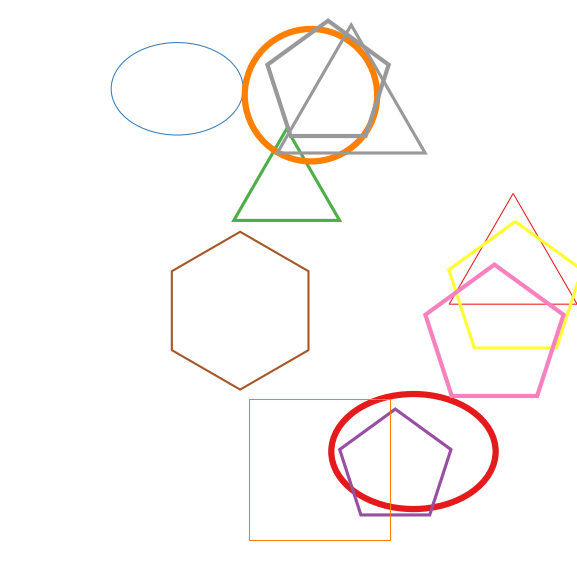[{"shape": "oval", "thickness": 3, "radius": 0.71, "center": [0.716, 0.217]}, {"shape": "triangle", "thickness": 0.5, "radius": 0.64, "center": [0.889, 0.536]}, {"shape": "oval", "thickness": 0.5, "radius": 0.57, "center": [0.307, 0.845]}, {"shape": "triangle", "thickness": 1.5, "radius": 0.53, "center": [0.496, 0.67]}, {"shape": "pentagon", "thickness": 1.5, "radius": 0.51, "center": [0.685, 0.189]}, {"shape": "square", "thickness": 0.5, "radius": 0.61, "center": [0.553, 0.185]}, {"shape": "circle", "thickness": 3, "radius": 0.57, "center": [0.538, 0.834]}, {"shape": "pentagon", "thickness": 1.5, "radius": 0.61, "center": [0.892, 0.495]}, {"shape": "hexagon", "thickness": 1, "radius": 0.68, "center": [0.416, 0.461]}, {"shape": "pentagon", "thickness": 2, "radius": 0.63, "center": [0.856, 0.415]}, {"shape": "triangle", "thickness": 1.5, "radius": 0.74, "center": [0.608, 0.808]}, {"shape": "pentagon", "thickness": 2, "radius": 0.55, "center": [0.568, 0.853]}]